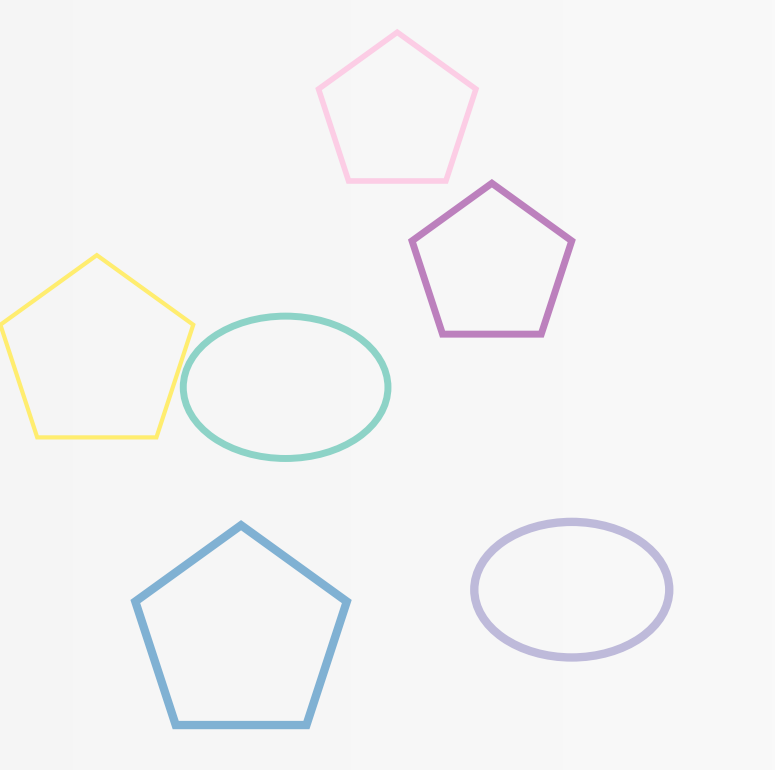[{"shape": "oval", "thickness": 2.5, "radius": 0.66, "center": [0.369, 0.497]}, {"shape": "oval", "thickness": 3, "radius": 0.63, "center": [0.738, 0.234]}, {"shape": "pentagon", "thickness": 3, "radius": 0.72, "center": [0.311, 0.174]}, {"shape": "pentagon", "thickness": 2, "radius": 0.53, "center": [0.513, 0.851]}, {"shape": "pentagon", "thickness": 2.5, "radius": 0.54, "center": [0.635, 0.654]}, {"shape": "pentagon", "thickness": 1.5, "radius": 0.65, "center": [0.125, 0.538]}]